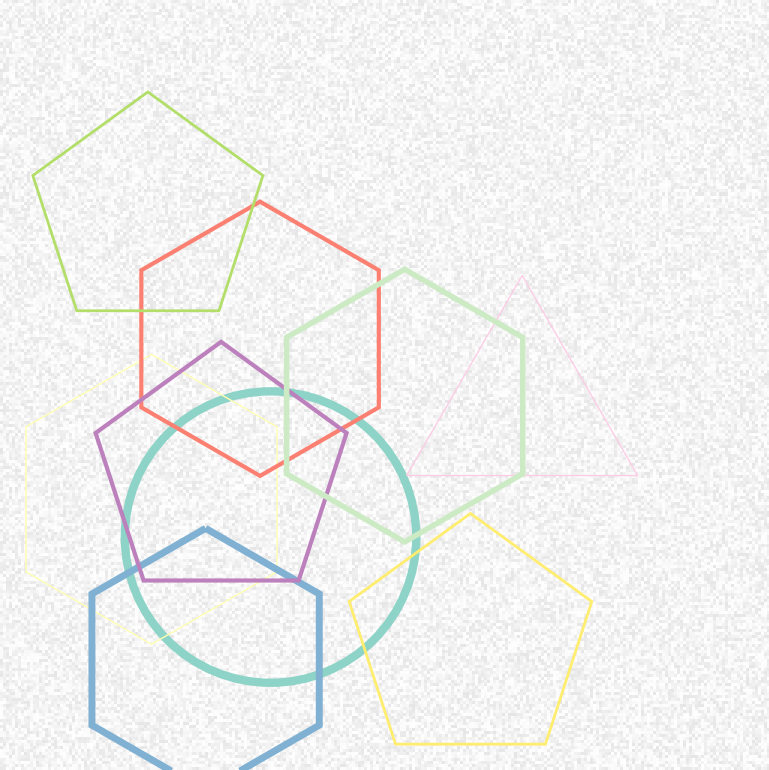[{"shape": "circle", "thickness": 3, "radius": 0.95, "center": [0.351, 0.303]}, {"shape": "hexagon", "thickness": 0.5, "radius": 0.94, "center": [0.197, 0.352]}, {"shape": "hexagon", "thickness": 1.5, "radius": 0.89, "center": [0.338, 0.56]}, {"shape": "hexagon", "thickness": 2.5, "radius": 0.85, "center": [0.267, 0.143]}, {"shape": "pentagon", "thickness": 1, "radius": 0.79, "center": [0.192, 0.723]}, {"shape": "triangle", "thickness": 0.5, "radius": 0.87, "center": [0.678, 0.469]}, {"shape": "pentagon", "thickness": 1.5, "radius": 0.86, "center": [0.287, 0.385]}, {"shape": "hexagon", "thickness": 2, "radius": 0.89, "center": [0.526, 0.473]}, {"shape": "pentagon", "thickness": 1, "radius": 0.83, "center": [0.611, 0.168]}]